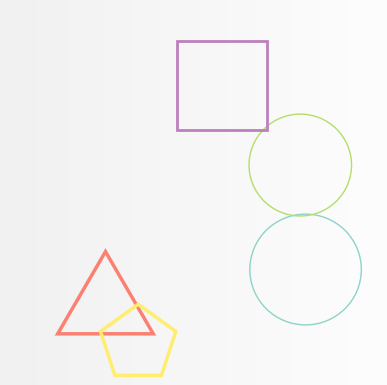[{"shape": "circle", "thickness": 1, "radius": 0.72, "center": [0.789, 0.3]}, {"shape": "triangle", "thickness": 2.5, "radius": 0.71, "center": [0.272, 0.204]}, {"shape": "circle", "thickness": 1, "radius": 0.66, "center": [0.775, 0.571]}, {"shape": "square", "thickness": 2, "radius": 0.58, "center": [0.572, 0.777]}, {"shape": "pentagon", "thickness": 2.5, "radius": 0.51, "center": [0.357, 0.108]}]